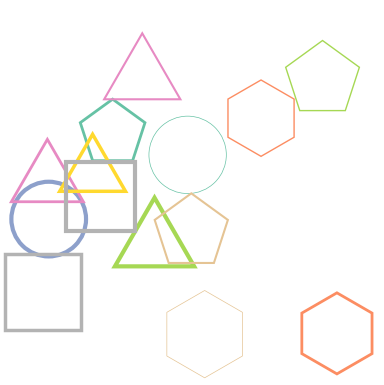[{"shape": "circle", "thickness": 0.5, "radius": 0.5, "center": [0.487, 0.598]}, {"shape": "pentagon", "thickness": 2, "radius": 0.44, "center": [0.293, 0.654]}, {"shape": "hexagon", "thickness": 1, "radius": 0.5, "center": [0.678, 0.693]}, {"shape": "hexagon", "thickness": 2, "radius": 0.53, "center": [0.875, 0.134]}, {"shape": "circle", "thickness": 3, "radius": 0.48, "center": [0.127, 0.431]}, {"shape": "triangle", "thickness": 1.5, "radius": 0.57, "center": [0.369, 0.799]}, {"shape": "triangle", "thickness": 2, "radius": 0.54, "center": [0.123, 0.53]}, {"shape": "triangle", "thickness": 3, "radius": 0.59, "center": [0.401, 0.368]}, {"shape": "pentagon", "thickness": 1, "radius": 0.5, "center": [0.838, 0.794]}, {"shape": "triangle", "thickness": 2.5, "radius": 0.49, "center": [0.241, 0.552]}, {"shape": "pentagon", "thickness": 1.5, "radius": 0.5, "center": [0.497, 0.398]}, {"shape": "hexagon", "thickness": 0.5, "radius": 0.57, "center": [0.532, 0.132]}, {"shape": "square", "thickness": 3, "radius": 0.45, "center": [0.261, 0.489]}, {"shape": "square", "thickness": 2.5, "radius": 0.49, "center": [0.113, 0.241]}]